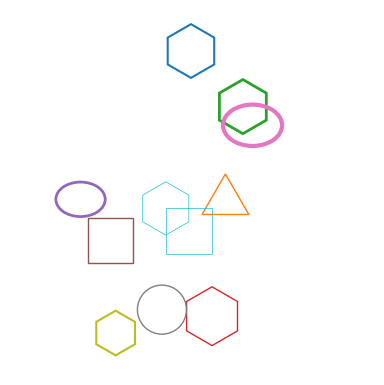[{"shape": "hexagon", "thickness": 1.5, "radius": 0.35, "center": [0.496, 0.867]}, {"shape": "triangle", "thickness": 1, "radius": 0.35, "center": [0.585, 0.478]}, {"shape": "hexagon", "thickness": 2, "radius": 0.35, "center": [0.631, 0.723]}, {"shape": "hexagon", "thickness": 1, "radius": 0.38, "center": [0.551, 0.179]}, {"shape": "oval", "thickness": 2, "radius": 0.32, "center": [0.209, 0.482]}, {"shape": "square", "thickness": 1, "radius": 0.29, "center": [0.287, 0.374]}, {"shape": "oval", "thickness": 3, "radius": 0.38, "center": [0.656, 0.675]}, {"shape": "circle", "thickness": 1, "radius": 0.32, "center": [0.421, 0.196]}, {"shape": "hexagon", "thickness": 1.5, "radius": 0.29, "center": [0.3, 0.135]}, {"shape": "square", "thickness": 0.5, "radius": 0.3, "center": [0.491, 0.4]}, {"shape": "hexagon", "thickness": 0.5, "radius": 0.35, "center": [0.431, 0.459]}]